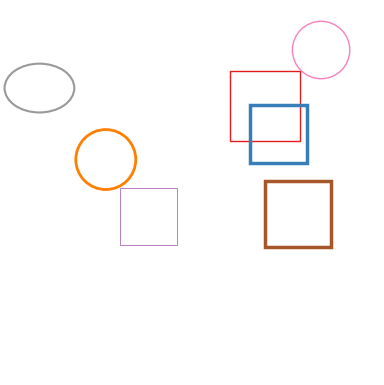[{"shape": "square", "thickness": 1, "radius": 0.46, "center": [0.688, 0.726]}, {"shape": "square", "thickness": 2.5, "radius": 0.37, "center": [0.725, 0.652]}, {"shape": "square", "thickness": 0.5, "radius": 0.37, "center": [0.385, 0.437]}, {"shape": "circle", "thickness": 2, "radius": 0.39, "center": [0.275, 0.586]}, {"shape": "square", "thickness": 2.5, "radius": 0.43, "center": [0.774, 0.445]}, {"shape": "circle", "thickness": 1, "radius": 0.37, "center": [0.834, 0.87]}, {"shape": "oval", "thickness": 1.5, "radius": 0.45, "center": [0.102, 0.771]}]